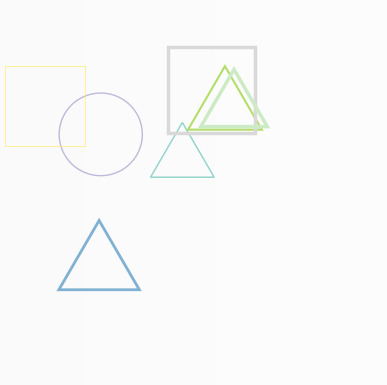[{"shape": "triangle", "thickness": 1, "radius": 0.47, "center": [0.471, 0.587]}, {"shape": "circle", "thickness": 1, "radius": 0.54, "center": [0.26, 0.651]}, {"shape": "triangle", "thickness": 2, "radius": 0.6, "center": [0.256, 0.307]}, {"shape": "triangle", "thickness": 1.5, "radius": 0.55, "center": [0.581, 0.718]}, {"shape": "square", "thickness": 2.5, "radius": 0.56, "center": [0.546, 0.766]}, {"shape": "triangle", "thickness": 2.5, "radius": 0.49, "center": [0.604, 0.721]}, {"shape": "square", "thickness": 0.5, "radius": 0.52, "center": [0.116, 0.725]}]